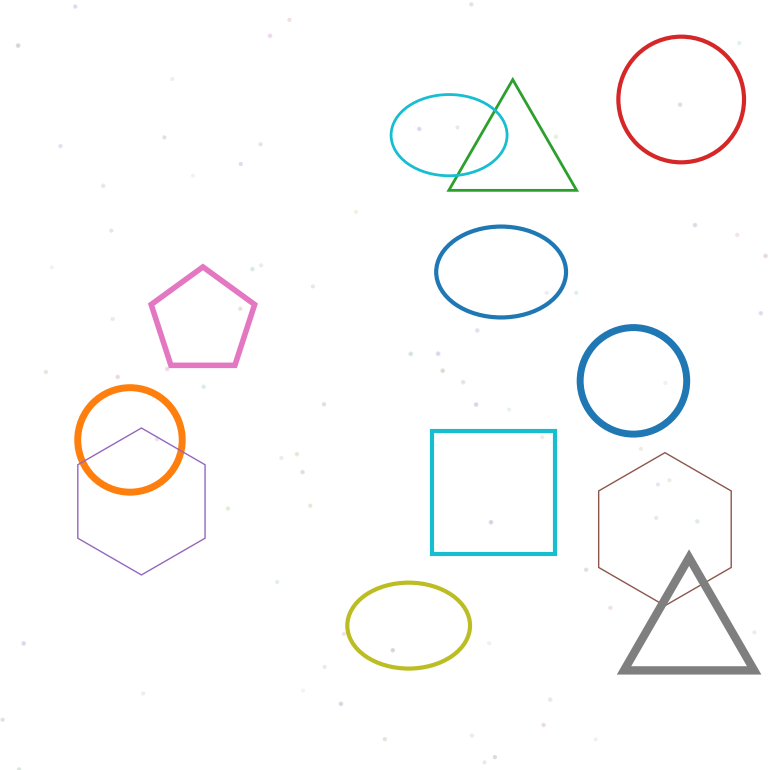[{"shape": "circle", "thickness": 2.5, "radius": 0.35, "center": [0.823, 0.505]}, {"shape": "oval", "thickness": 1.5, "radius": 0.42, "center": [0.651, 0.647]}, {"shape": "circle", "thickness": 2.5, "radius": 0.34, "center": [0.169, 0.429]}, {"shape": "triangle", "thickness": 1, "radius": 0.48, "center": [0.666, 0.801]}, {"shape": "circle", "thickness": 1.5, "radius": 0.41, "center": [0.885, 0.871]}, {"shape": "hexagon", "thickness": 0.5, "radius": 0.48, "center": [0.184, 0.349]}, {"shape": "hexagon", "thickness": 0.5, "radius": 0.5, "center": [0.864, 0.313]}, {"shape": "pentagon", "thickness": 2, "radius": 0.35, "center": [0.264, 0.583]}, {"shape": "triangle", "thickness": 3, "radius": 0.49, "center": [0.895, 0.178]}, {"shape": "oval", "thickness": 1.5, "radius": 0.4, "center": [0.531, 0.188]}, {"shape": "oval", "thickness": 1, "radius": 0.38, "center": [0.583, 0.824]}, {"shape": "square", "thickness": 1.5, "radius": 0.4, "center": [0.641, 0.361]}]